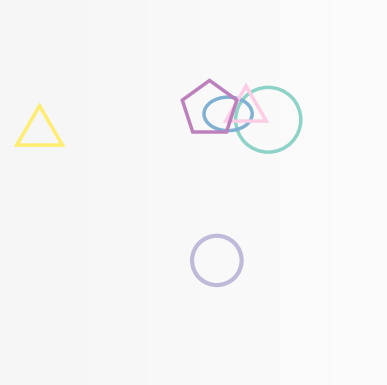[{"shape": "circle", "thickness": 2.5, "radius": 0.42, "center": [0.692, 0.689]}, {"shape": "circle", "thickness": 3, "radius": 0.32, "center": [0.56, 0.324]}, {"shape": "oval", "thickness": 2.5, "radius": 0.31, "center": [0.589, 0.704]}, {"shape": "triangle", "thickness": 2.5, "radius": 0.3, "center": [0.635, 0.716]}, {"shape": "pentagon", "thickness": 2.5, "radius": 0.37, "center": [0.541, 0.717]}, {"shape": "triangle", "thickness": 2.5, "radius": 0.34, "center": [0.102, 0.657]}]